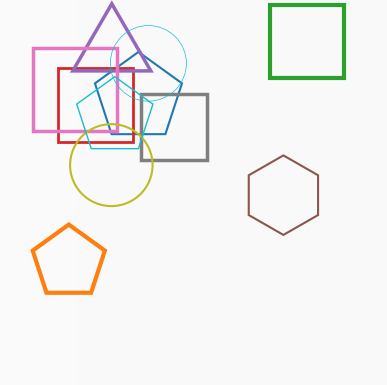[{"shape": "pentagon", "thickness": 1.5, "radius": 0.59, "center": [0.357, 0.747]}, {"shape": "pentagon", "thickness": 3, "radius": 0.49, "center": [0.178, 0.319]}, {"shape": "square", "thickness": 3, "radius": 0.48, "center": [0.793, 0.892]}, {"shape": "square", "thickness": 2, "radius": 0.48, "center": [0.246, 0.728]}, {"shape": "triangle", "thickness": 2.5, "radius": 0.58, "center": [0.289, 0.874]}, {"shape": "hexagon", "thickness": 1.5, "radius": 0.52, "center": [0.731, 0.493]}, {"shape": "square", "thickness": 2.5, "radius": 0.54, "center": [0.194, 0.767]}, {"shape": "square", "thickness": 2.5, "radius": 0.43, "center": [0.449, 0.67]}, {"shape": "circle", "thickness": 1.5, "radius": 0.53, "center": [0.287, 0.571]}, {"shape": "circle", "thickness": 0.5, "radius": 0.49, "center": [0.383, 0.835]}, {"shape": "pentagon", "thickness": 1, "radius": 0.52, "center": [0.296, 0.698]}]